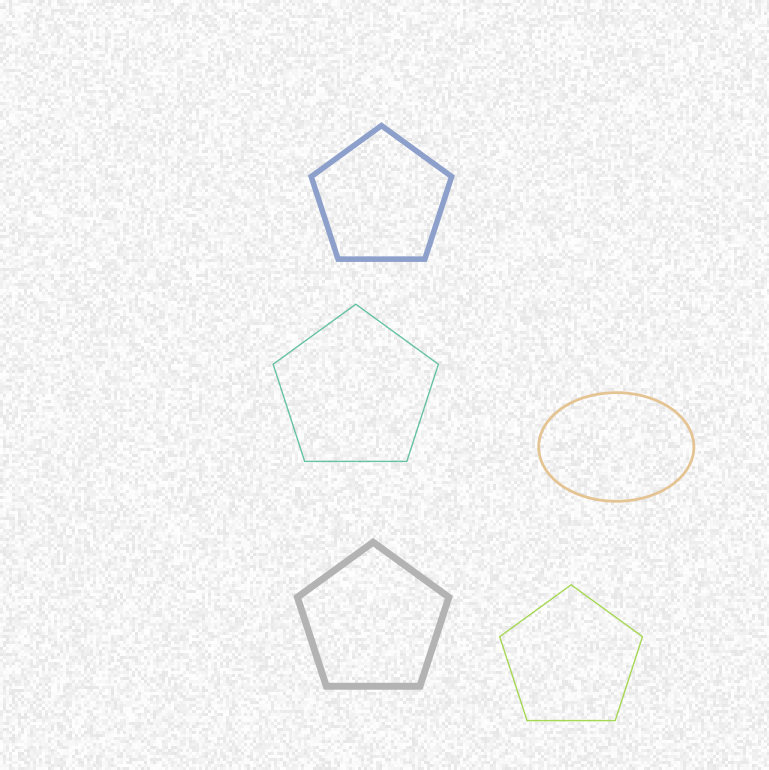[{"shape": "pentagon", "thickness": 0.5, "radius": 0.56, "center": [0.462, 0.492]}, {"shape": "pentagon", "thickness": 2, "radius": 0.48, "center": [0.495, 0.741]}, {"shape": "pentagon", "thickness": 0.5, "radius": 0.49, "center": [0.742, 0.143]}, {"shape": "oval", "thickness": 1, "radius": 0.5, "center": [0.8, 0.42]}, {"shape": "pentagon", "thickness": 2.5, "radius": 0.52, "center": [0.485, 0.192]}]